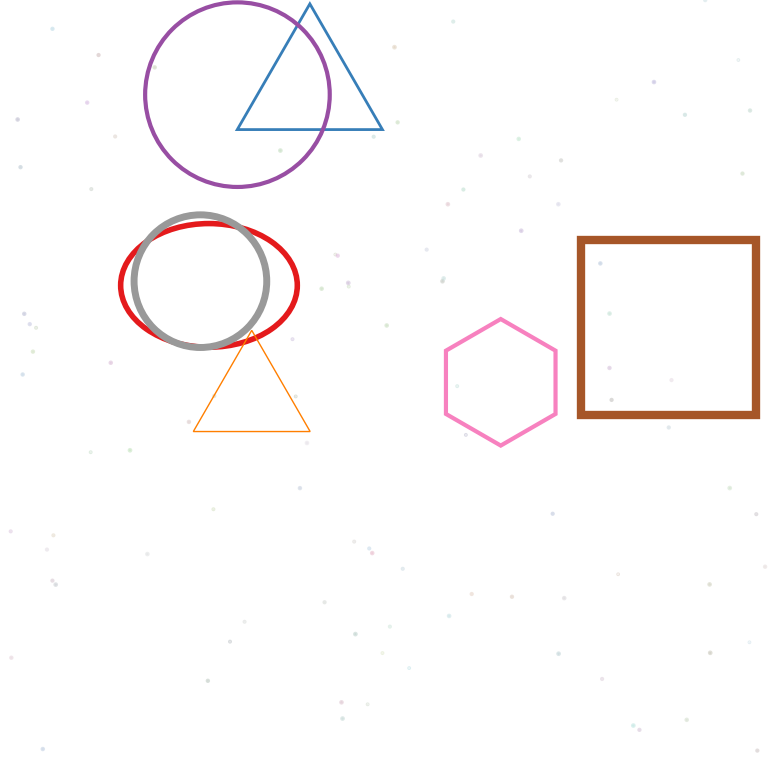[{"shape": "oval", "thickness": 2, "radius": 0.57, "center": [0.271, 0.629]}, {"shape": "triangle", "thickness": 1, "radius": 0.54, "center": [0.402, 0.886]}, {"shape": "circle", "thickness": 1.5, "radius": 0.6, "center": [0.308, 0.877]}, {"shape": "triangle", "thickness": 0.5, "radius": 0.44, "center": [0.327, 0.483]}, {"shape": "square", "thickness": 3, "radius": 0.57, "center": [0.868, 0.575]}, {"shape": "hexagon", "thickness": 1.5, "radius": 0.41, "center": [0.65, 0.503]}, {"shape": "circle", "thickness": 2.5, "radius": 0.43, "center": [0.26, 0.635]}]